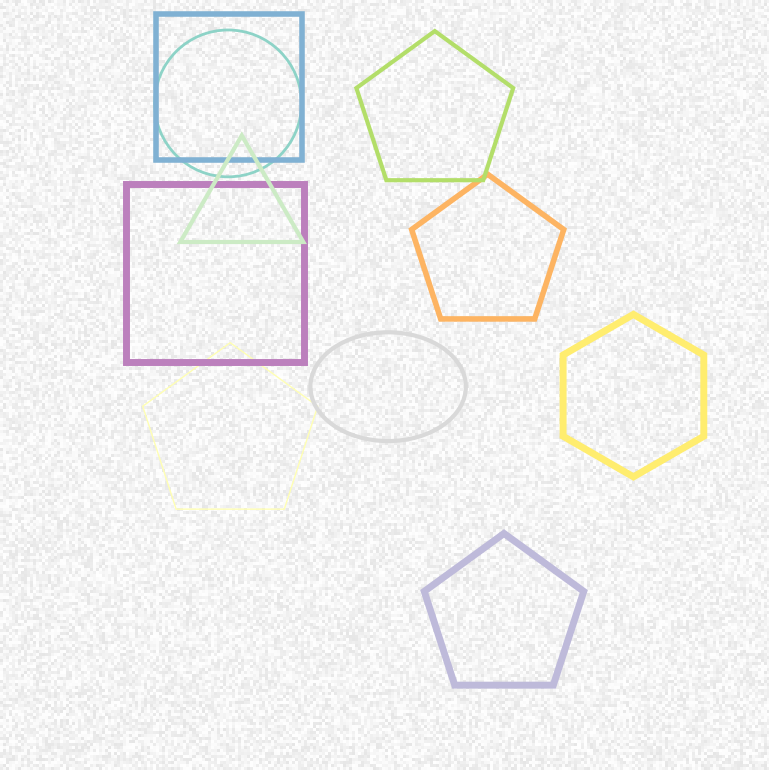[{"shape": "circle", "thickness": 1, "radius": 0.48, "center": [0.296, 0.866]}, {"shape": "pentagon", "thickness": 0.5, "radius": 0.6, "center": [0.299, 0.435]}, {"shape": "pentagon", "thickness": 2.5, "radius": 0.54, "center": [0.655, 0.198]}, {"shape": "square", "thickness": 2, "radius": 0.47, "center": [0.298, 0.887]}, {"shape": "pentagon", "thickness": 2, "radius": 0.52, "center": [0.633, 0.67]}, {"shape": "pentagon", "thickness": 1.5, "radius": 0.54, "center": [0.565, 0.853]}, {"shape": "oval", "thickness": 1.5, "radius": 0.5, "center": [0.504, 0.498]}, {"shape": "square", "thickness": 2.5, "radius": 0.58, "center": [0.279, 0.645]}, {"shape": "triangle", "thickness": 1.5, "radius": 0.46, "center": [0.314, 0.732]}, {"shape": "hexagon", "thickness": 2.5, "radius": 0.53, "center": [0.823, 0.486]}]